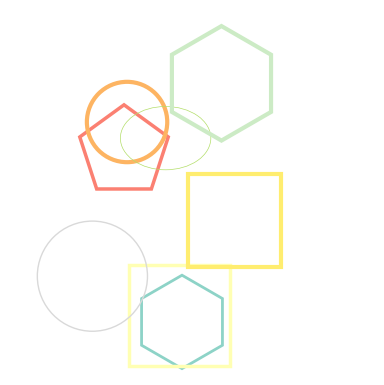[{"shape": "hexagon", "thickness": 2, "radius": 0.61, "center": [0.473, 0.164]}, {"shape": "square", "thickness": 2.5, "radius": 0.65, "center": [0.467, 0.18]}, {"shape": "pentagon", "thickness": 2.5, "radius": 0.6, "center": [0.322, 0.607]}, {"shape": "circle", "thickness": 3, "radius": 0.52, "center": [0.33, 0.683]}, {"shape": "oval", "thickness": 0.5, "radius": 0.59, "center": [0.43, 0.641]}, {"shape": "circle", "thickness": 1, "radius": 0.72, "center": [0.24, 0.283]}, {"shape": "hexagon", "thickness": 3, "radius": 0.74, "center": [0.575, 0.784]}, {"shape": "square", "thickness": 3, "radius": 0.61, "center": [0.608, 0.428]}]